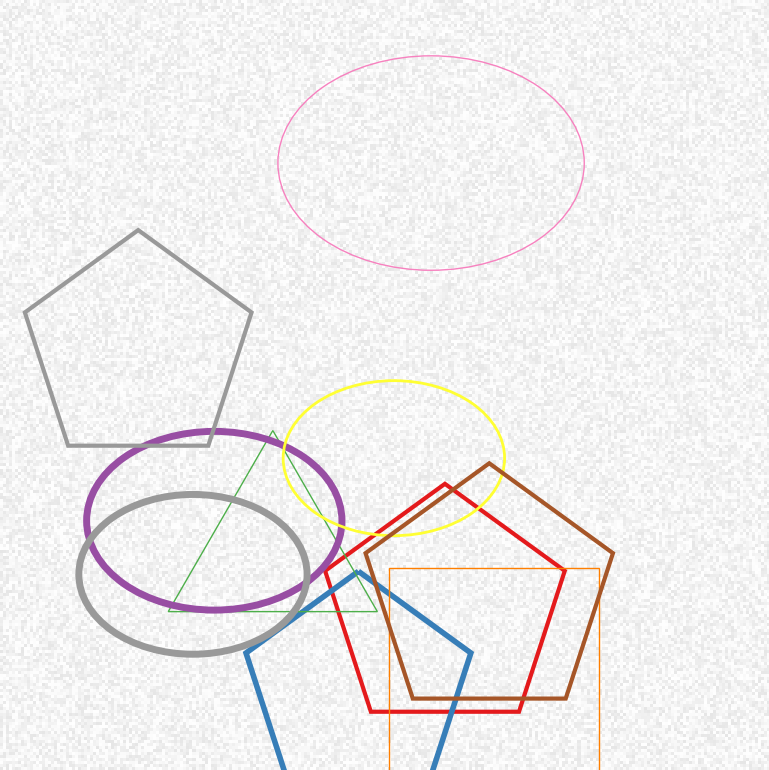[{"shape": "pentagon", "thickness": 1.5, "radius": 0.82, "center": [0.578, 0.208]}, {"shape": "pentagon", "thickness": 2, "radius": 0.77, "center": [0.466, 0.105]}, {"shape": "triangle", "thickness": 0.5, "radius": 0.78, "center": [0.354, 0.284]}, {"shape": "oval", "thickness": 2.5, "radius": 0.83, "center": [0.278, 0.324]}, {"shape": "square", "thickness": 0.5, "radius": 0.68, "center": [0.641, 0.125]}, {"shape": "oval", "thickness": 1, "radius": 0.72, "center": [0.512, 0.405]}, {"shape": "pentagon", "thickness": 1.5, "radius": 0.84, "center": [0.635, 0.229]}, {"shape": "oval", "thickness": 0.5, "radius": 0.99, "center": [0.56, 0.788]}, {"shape": "pentagon", "thickness": 1.5, "radius": 0.77, "center": [0.18, 0.546]}, {"shape": "oval", "thickness": 2.5, "radius": 0.74, "center": [0.251, 0.254]}]